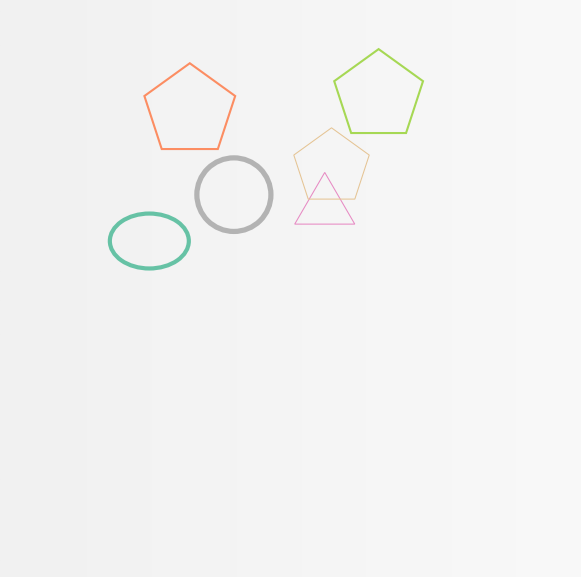[{"shape": "oval", "thickness": 2, "radius": 0.34, "center": [0.257, 0.582]}, {"shape": "pentagon", "thickness": 1, "radius": 0.41, "center": [0.327, 0.807]}, {"shape": "triangle", "thickness": 0.5, "radius": 0.3, "center": [0.559, 0.641]}, {"shape": "pentagon", "thickness": 1, "radius": 0.4, "center": [0.651, 0.834]}, {"shape": "pentagon", "thickness": 0.5, "radius": 0.34, "center": [0.57, 0.71]}, {"shape": "circle", "thickness": 2.5, "radius": 0.32, "center": [0.402, 0.662]}]